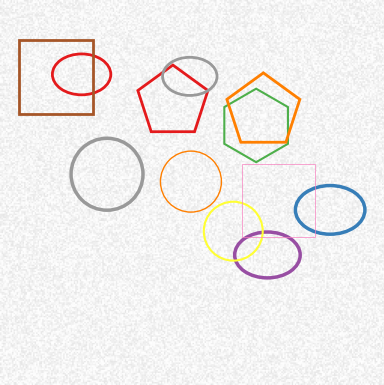[{"shape": "pentagon", "thickness": 2, "radius": 0.48, "center": [0.449, 0.735]}, {"shape": "oval", "thickness": 2, "radius": 0.38, "center": [0.212, 0.807]}, {"shape": "oval", "thickness": 2.5, "radius": 0.45, "center": [0.858, 0.455]}, {"shape": "hexagon", "thickness": 1.5, "radius": 0.48, "center": [0.665, 0.674]}, {"shape": "oval", "thickness": 2.5, "radius": 0.43, "center": [0.695, 0.338]}, {"shape": "pentagon", "thickness": 2, "radius": 0.5, "center": [0.684, 0.711]}, {"shape": "circle", "thickness": 1, "radius": 0.4, "center": [0.496, 0.528]}, {"shape": "circle", "thickness": 1.5, "radius": 0.38, "center": [0.606, 0.4]}, {"shape": "square", "thickness": 2, "radius": 0.48, "center": [0.145, 0.799]}, {"shape": "square", "thickness": 0.5, "radius": 0.47, "center": [0.724, 0.478]}, {"shape": "oval", "thickness": 2, "radius": 0.35, "center": [0.493, 0.802]}, {"shape": "circle", "thickness": 2.5, "radius": 0.47, "center": [0.278, 0.547]}]